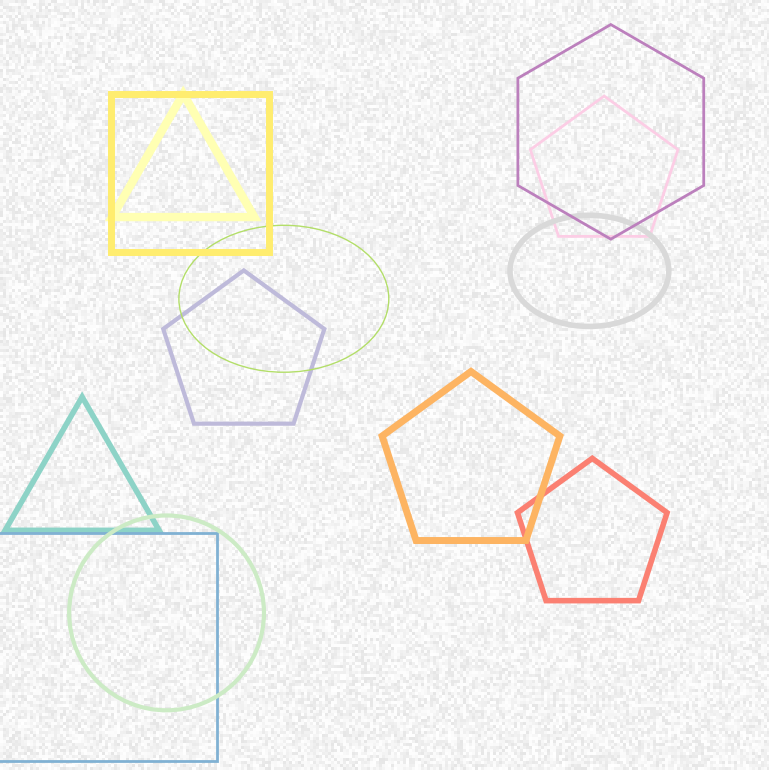[{"shape": "triangle", "thickness": 2, "radius": 0.58, "center": [0.107, 0.369]}, {"shape": "triangle", "thickness": 3, "radius": 0.53, "center": [0.238, 0.771]}, {"shape": "pentagon", "thickness": 1.5, "radius": 0.55, "center": [0.317, 0.539]}, {"shape": "pentagon", "thickness": 2, "radius": 0.51, "center": [0.769, 0.303]}, {"shape": "square", "thickness": 1, "radius": 0.74, "center": [0.133, 0.159]}, {"shape": "pentagon", "thickness": 2.5, "radius": 0.61, "center": [0.612, 0.396]}, {"shape": "oval", "thickness": 0.5, "radius": 0.68, "center": [0.369, 0.612]}, {"shape": "pentagon", "thickness": 1, "radius": 0.5, "center": [0.785, 0.775]}, {"shape": "oval", "thickness": 2, "radius": 0.52, "center": [0.765, 0.648]}, {"shape": "hexagon", "thickness": 1, "radius": 0.7, "center": [0.793, 0.829]}, {"shape": "circle", "thickness": 1.5, "radius": 0.63, "center": [0.216, 0.204]}, {"shape": "square", "thickness": 2.5, "radius": 0.51, "center": [0.247, 0.775]}]